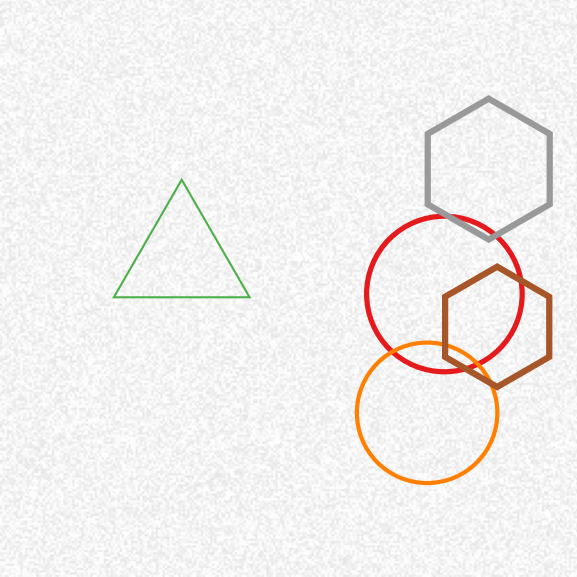[{"shape": "circle", "thickness": 2.5, "radius": 0.67, "center": [0.769, 0.49]}, {"shape": "triangle", "thickness": 1, "radius": 0.68, "center": [0.315, 0.552]}, {"shape": "circle", "thickness": 2, "radius": 0.61, "center": [0.74, 0.284]}, {"shape": "hexagon", "thickness": 3, "radius": 0.52, "center": [0.861, 0.433]}, {"shape": "hexagon", "thickness": 3, "radius": 0.61, "center": [0.846, 0.706]}]